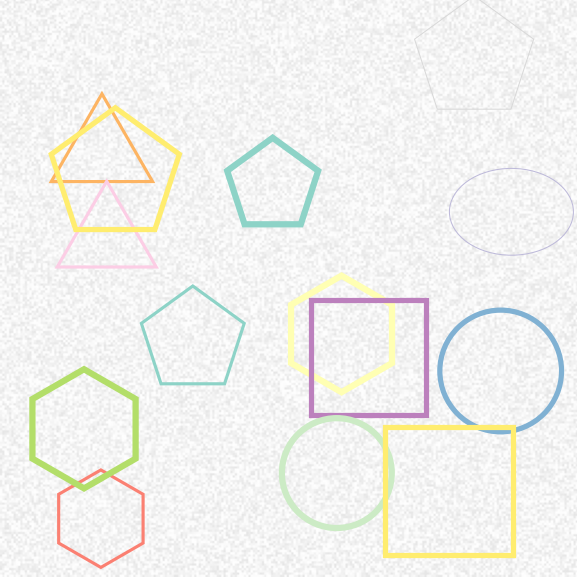[{"shape": "pentagon", "thickness": 1.5, "radius": 0.47, "center": [0.334, 0.41]}, {"shape": "pentagon", "thickness": 3, "radius": 0.41, "center": [0.472, 0.678]}, {"shape": "hexagon", "thickness": 3, "radius": 0.5, "center": [0.591, 0.421]}, {"shape": "oval", "thickness": 0.5, "radius": 0.54, "center": [0.886, 0.632]}, {"shape": "hexagon", "thickness": 1.5, "radius": 0.42, "center": [0.175, 0.101]}, {"shape": "circle", "thickness": 2.5, "radius": 0.53, "center": [0.867, 0.357]}, {"shape": "triangle", "thickness": 1.5, "radius": 0.51, "center": [0.177, 0.735]}, {"shape": "hexagon", "thickness": 3, "radius": 0.52, "center": [0.145, 0.257]}, {"shape": "triangle", "thickness": 1.5, "radius": 0.5, "center": [0.185, 0.586]}, {"shape": "pentagon", "thickness": 0.5, "radius": 0.54, "center": [0.821, 0.898]}, {"shape": "square", "thickness": 2.5, "radius": 0.5, "center": [0.638, 0.38]}, {"shape": "circle", "thickness": 3, "radius": 0.48, "center": [0.583, 0.18]}, {"shape": "pentagon", "thickness": 2.5, "radius": 0.58, "center": [0.2, 0.696]}, {"shape": "square", "thickness": 2.5, "radius": 0.56, "center": [0.777, 0.149]}]